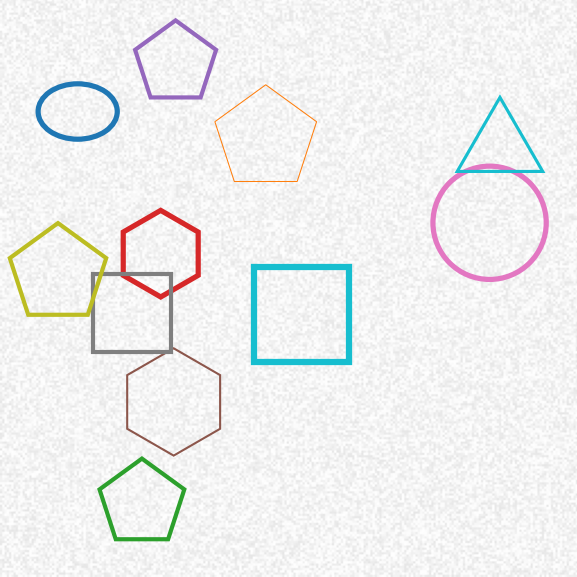[{"shape": "oval", "thickness": 2.5, "radius": 0.34, "center": [0.135, 0.806]}, {"shape": "pentagon", "thickness": 0.5, "radius": 0.46, "center": [0.46, 0.76]}, {"shape": "pentagon", "thickness": 2, "radius": 0.39, "center": [0.246, 0.128]}, {"shape": "hexagon", "thickness": 2.5, "radius": 0.37, "center": [0.278, 0.56]}, {"shape": "pentagon", "thickness": 2, "radius": 0.37, "center": [0.304, 0.89]}, {"shape": "hexagon", "thickness": 1, "radius": 0.46, "center": [0.301, 0.303]}, {"shape": "circle", "thickness": 2.5, "radius": 0.49, "center": [0.848, 0.613]}, {"shape": "square", "thickness": 2, "radius": 0.34, "center": [0.228, 0.458]}, {"shape": "pentagon", "thickness": 2, "radius": 0.44, "center": [0.1, 0.525]}, {"shape": "square", "thickness": 3, "radius": 0.41, "center": [0.522, 0.455]}, {"shape": "triangle", "thickness": 1.5, "radius": 0.43, "center": [0.866, 0.745]}]